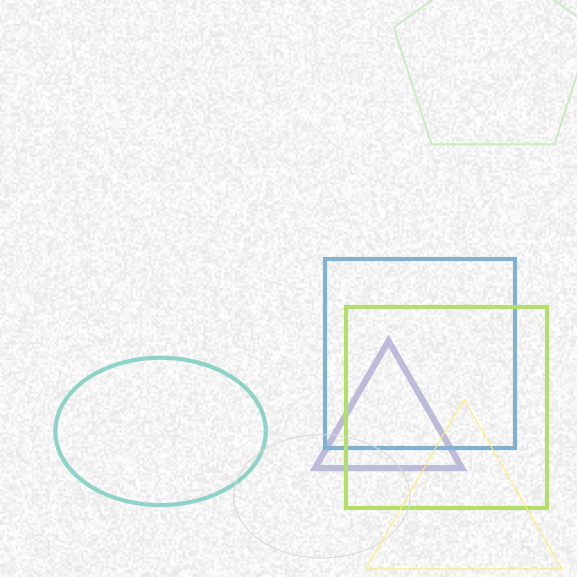[{"shape": "oval", "thickness": 2, "radius": 0.91, "center": [0.278, 0.252]}, {"shape": "triangle", "thickness": 3, "radius": 0.73, "center": [0.673, 0.262]}, {"shape": "square", "thickness": 2, "radius": 0.82, "center": [0.727, 0.387]}, {"shape": "square", "thickness": 2, "radius": 0.87, "center": [0.774, 0.294]}, {"shape": "oval", "thickness": 0.5, "radius": 0.76, "center": [0.557, 0.14]}, {"shape": "pentagon", "thickness": 1, "radius": 0.9, "center": [0.854, 0.895]}, {"shape": "triangle", "thickness": 0.5, "radius": 0.98, "center": [0.803, 0.112]}]